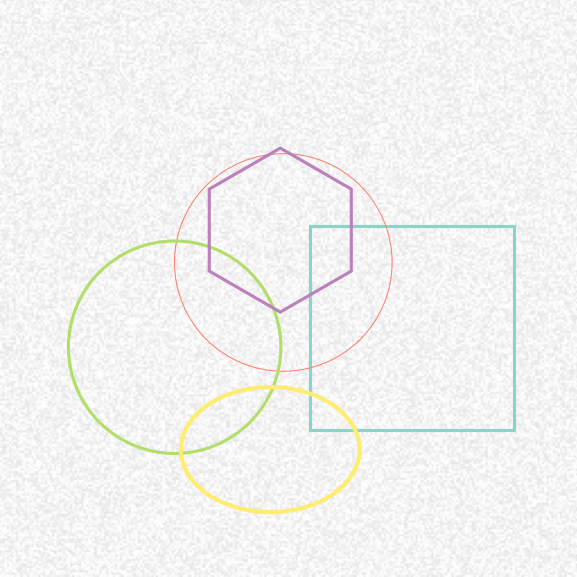[{"shape": "square", "thickness": 1.5, "radius": 0.88, "center": [0.714, 0.431]}, {"shape": "circle", "thickness": 0.5, "radius": 0.94, "center": [0.491, 0.545]}, {"shape": "circle", "thickness": 1.5, "radius": 0.92, "center": [0.302, 0.398]}, {"shape": "hexagon", "thickness": 1.5, "radius": 0.71, "center": [0.485, 0.601]}, {"shape": "oval", "thickness": 2, "radius": 0.77, "center": [0.468, 0.221]}]